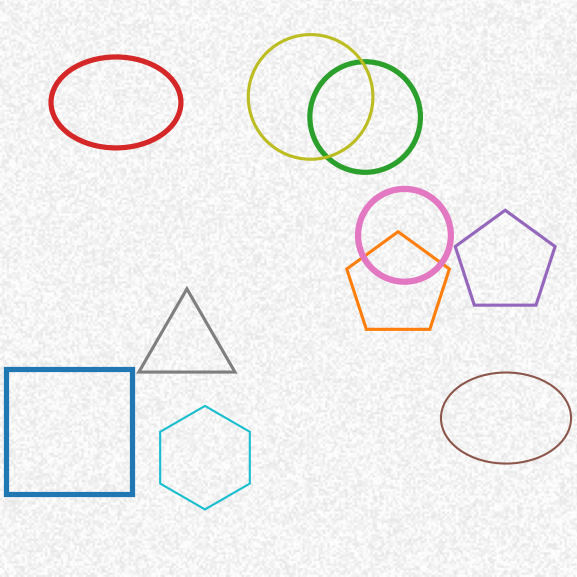[{"shape": "square", "thickness": 2.5, "radius": 0.54, "center": [0.12, 0.252]}, {"shape": "pentagon", "thickness": 1.5, "radius": 0.47, "center": [0.689, 0.504]}, {"shape": "circle", "thickness": 2.5, "radius": 0.48, "center": [0.632, 0.797]}, {"shape": "oval", "thickness": 2.5, "radius": 0.56, "center": [0.201, 0.822]}, {"shape": "pentagon", "thickness": 1.5, "radius": 0.45, "center": [0.875, 0.544]}, {"shape": "oval", "thickness": 1, "radius": 0.56, "center": [0.876, 0.275]}, {"shape": "circle", "thickness": 3, "radius": 0.4, "center": [0.7, 0.592]}, {"shape": "triangle", "thickness": 1.5, "radius": 0.48, "center": [0.324, 0.403]}, {"shape": "circle", "thickness": 1.5, "radius": 0.54, "center": [0.538, 0.831]}, {"shape": "hexagon", "thickness": 1, "radius": 0.45, "center": [0.355, 0.207]}]